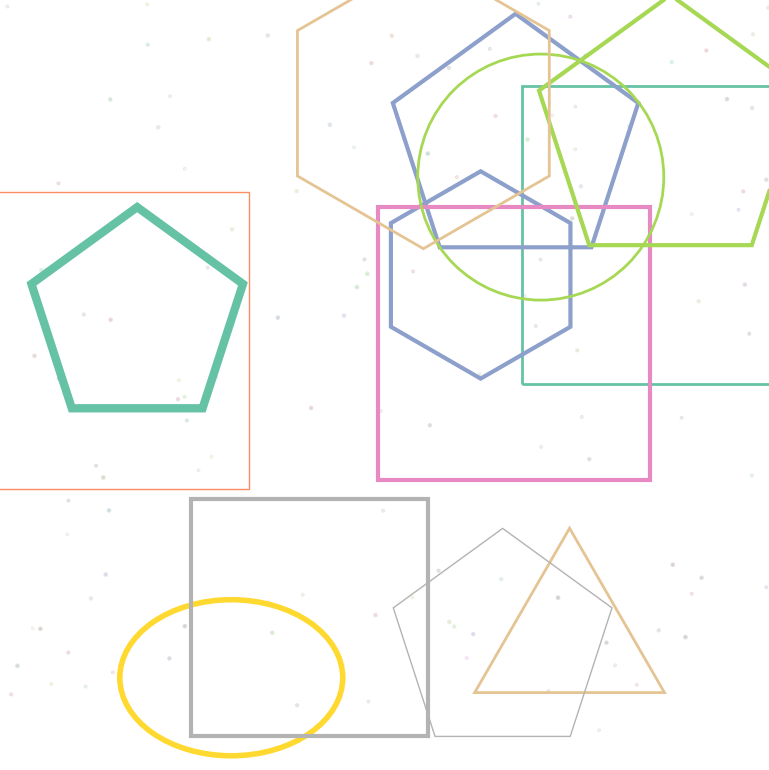[{"shape": "pentagon", "thickness": 3, "radius": 0.72, "center": [0.178, 0.587]}, {"shape": "square", "thickness": 1, "radius": 0.97, "center": [0.872, 0.695]}, {"shape": "square", "thickness": 0.5, "radius": 0.96, "center": [0.131, 0.557]}, {"shape": "pentagon", "thickness": 1.5, "radius": 0.84, "center": [0.67, 0.814]}, {"shape": "hexagon", "thickness": 1.5, "radius": 0.67, "center": [0.624, 0.643]}, {"shape": "square", "thickness": 1.5, "radius": 0.89, "center": [0.668, 0.554]}, {"shape": "circle", "thickness": 1, "radius": 0.8, "center": [0.702, 0.77]}, {"shape": "pentagon", "thickness": 1.5, "radius": 0.9, "center": [0.871, 0.827]}, {"shape": "oval", "thickness": 2, "radius": 0.72, "center": [0.3, 0.12]}, {"shape": "triangle", "thickness": 1, "radius": 0.71, "center": [0.74, 0.172]}, {"shape": "hexagon", "thickness": 1, "radius": 0.94, "center": [0.55, 0.866]}, {"shape": "pentagon", "thickness": 0.5, "radius": 0.75, "center": [0.653, 0.164]}, {"shape": "square", "thickness": 1.5, "radius": 0.77, "center": [0.402, 0.198]}]